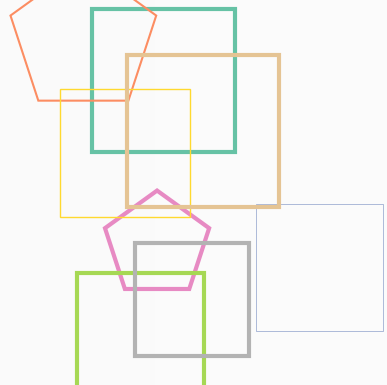[{"shape": "square", "thickness": 3, "radius": 0.92, "center": [0.423, 0.791]}, {"shape": "pentagon", "thickness": 1.5, "radius": 0.99, "center": [0.215, 0.899]}, {"shape": "square", "thickness": 0.5, "radius": 0.82, "center": [0.824, 0.304]}, {"shape": "pentagon", "thickness": 3, "radius": 0.71, "center": [0.405, 0.364]}, {"shape": "square", "thickness": 3, "radius": 0.82, "center": [0.363, 0.128]}, {"shape": "square", "thickness": 1, "radius": 0.84, "center": [0.323, 0.603]}, {"shape": "square", "thickness": 3, "radius": 0.99, "center": [0.524, 0.66]}, {"shape": "square", "thickness": 3, "radius": 0.74, "center": [0.495, 0.222]}]